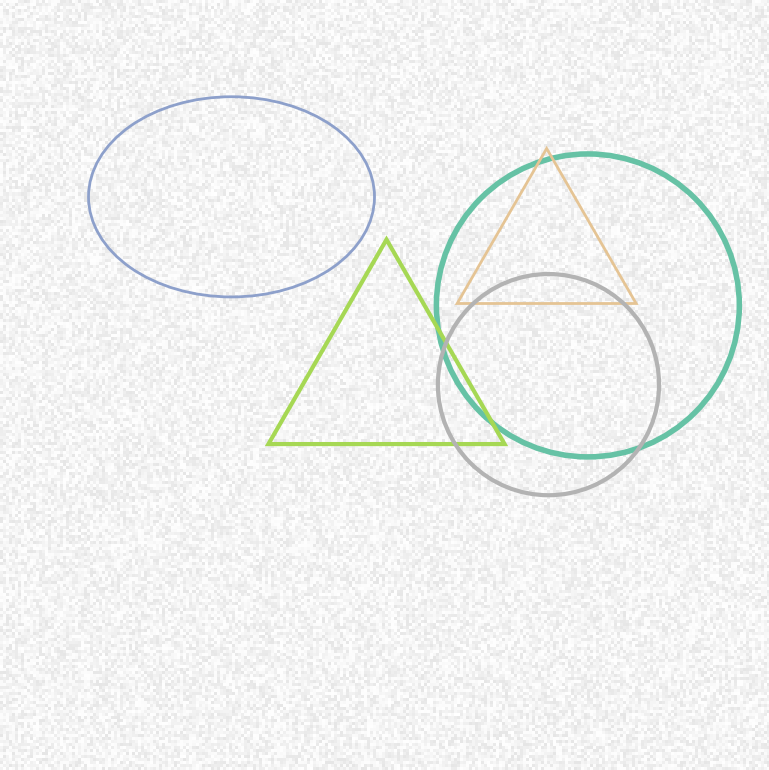[{"shape": "circle", "thickness": 2, "radius": 0.98, "center": [0.763, 0.603]}, {"shape": "oval", "thickness": 1, "radius": 0.93, "center": [0.301, 0.744]}, {"shape": "triangle", "thickness": 1.5, "radius": 0.89, "center": [0.502, 0.512]}, {"shape": "triangle", "thickness": 1, "radius": 0.67, "center": [0.71, 0.673]}, {"shape": "circle", "thickness": 1.5, "radius": 0.72, "center": [0.712, 0.5]}]